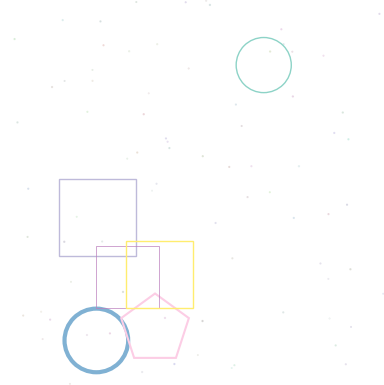[{"shape": "circle", "thickness": 1, "radius": 0.36, "center": [0.685, 0.831]}, {"shape": "square", "thickness": 1, "radius": 0.5, "center": [0.254, 0.435]}, {"shape": "circle", "thickness": 3, "radius": 0.41, "center": [0.25, 0.116]}, {"shape": "pentagon", "thickness": 1.5, "radius": 0.46, "center": [0.403, 0.145]}, {"shape": "square", "thickness": 0.5, "radius": 0.41, "center": [0.331, 0.28]}, {"shape": "square", "thickness": 1, "radius": 0.43, "center": [0.415, 0.287]}]